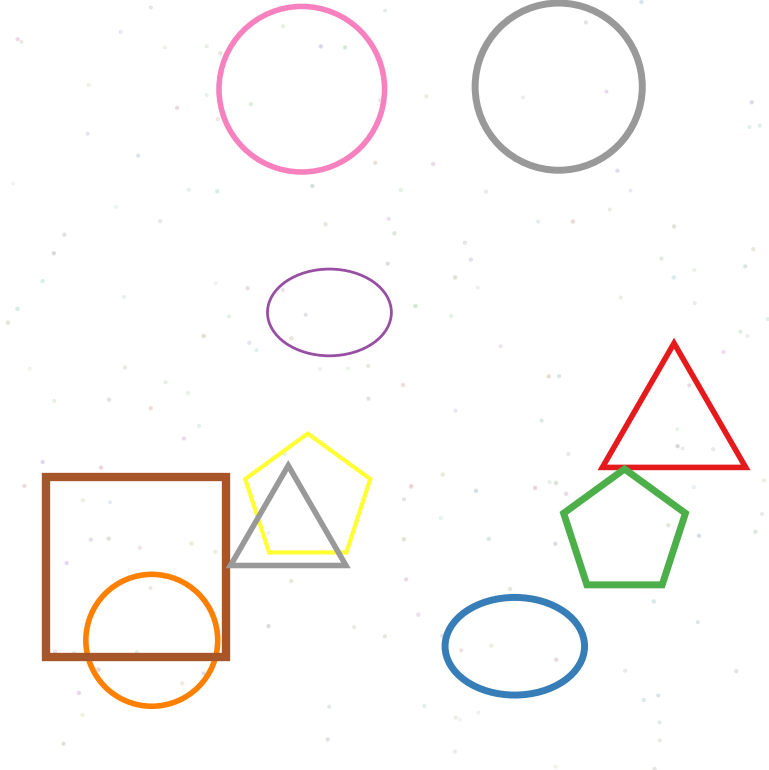[{"shape": "triangle", "thickness": 2, "radius": 0.54, "center": [0.875, 0.447]}, {"shape": "oval", "thickness": 2.5, "radius": 0.45, "center": [0.669, 0.161]}, {"shape": "pentagon", "thickness": 2.5, "radius": 0.42, "center": [0.811, 0.308]}, {"shape": "oval", "thickness": 1, "radius": 0.4, "center": [0.428, 0.594]}, {"shape": "circle", "thickness": 2, "radius": 0.43, "center": [0.197, 0.168]}, {"shape": "pentagon", "thickness": 1.5, "radius": 0.43, "center": [0.4, 0.352]}, {"shape": "square", "thickness": 3, "radius": 0.58, "center": [0.177, 0.264]}, {"shape": "circle", "thickness": 2, "radius": 0.54, "center": [0.392, 0.884]}, {"shape": "triangle", "thickness": 2, "radius": 0.43, "center": [0.374, 0.309]}, {"shape": "circle", "thickness": 2.5, "radius": 0.54, "center": [0.726, 0.887]}]